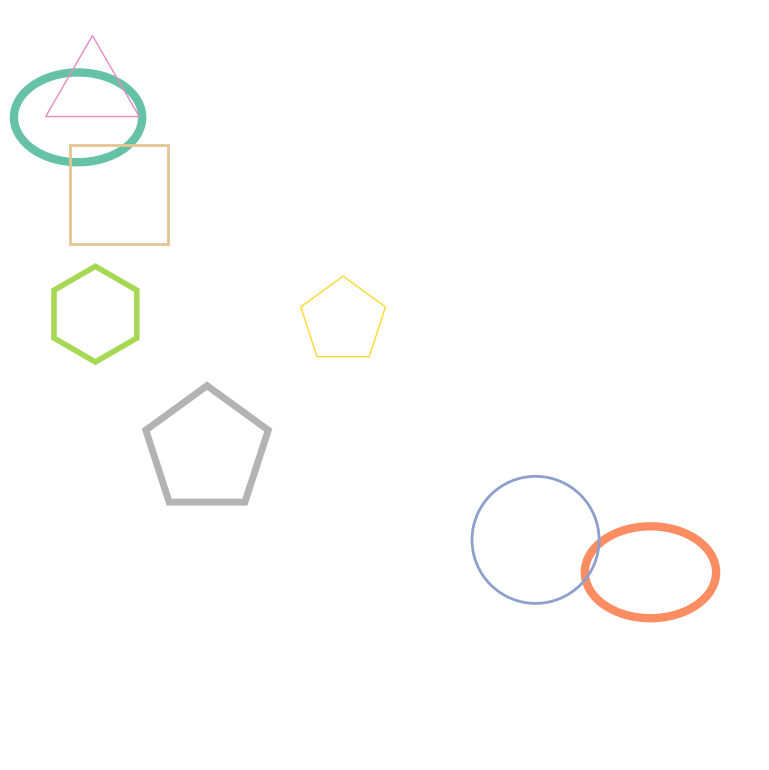[{"shape": "oval", "thickness": 3, "radius": 0.42, "center": [0.101, 0.848]}, {"shape": "oval", "thickness": 3, "radius": 0.43, "center": [0.845, 0.257]}, {"shape": "circle", "thickness": 1, "radius": 0.41, "center": [0.696, 0.299]}, {"shape": "triangle", "thickness": 0.5, "radius": 0.35, "center": [0.12, 0.884]}, {"shape": "hexagon", "thickness": 2, "radius": 0.31, "center": [0.124, 0.592]}, {"shape": "pentagon", "thickness": 0.5, "radius": 0.29, "center": [0.446, 0.584]}, {"shape": "square", "thickness": 1, "radius": 0.32, "center": [0.154, 0.747]}, {"shape": "pentagon", "thickness": 2.5, "radius": 0.42, "center": [0.269, 0.416]}]